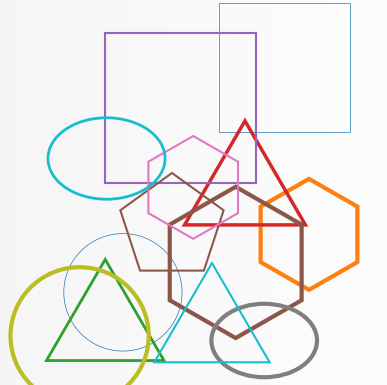[{"shape": "circle", "thickness": 0.5, "radius": 0.76, "center": [0.317, 0.241]}, {"shape": "square", "thickness": 0.5, "radius": 0.84, "center": [0.734, 0.824]}, {"shape": "hexagon", "thickness": 3, "radius": 0.72, "center": [0.797, 0.391]}, {"shape": "triangle", "thickness": 2, "radius": 0.88, "center": [0.272, 0.151]}, {"shape": "triangle", "thickness": 2.5, "radius": 0.9, "center": [0.632, 0.506]}, {"shape": "square", "thickness": 1.5, "radius": 0.97, "center": [0.466, 0.719]}, {"shape": "hexagon", "thickness": 3, "radius": 0.98, "center": [0.608, 0.318]}, {"shape": "pentagon", "thickness": 1.5, "radius": 0.7, "center": [0.444, 0.411]}, {"shape": "hexagon", "thickness": 1.5, "radius": 0.67, "center": [0.499, 0.513]}, {"shape": "oval", "thickness": 3, "radius": 0.68, "center": [0.682, 0.116]}, {"shape": "circle", "thickness": 3, "radius": 0.89, "center": [0.205, 0.128]}, {"shape": "oval", "thickness": 2, "radius": 0.76, "center": [0.275, 0.588]}, {"shape": "triangle", "thickness": 1.5, "radius": 0.86, "center": [0.547, 0.145]}]